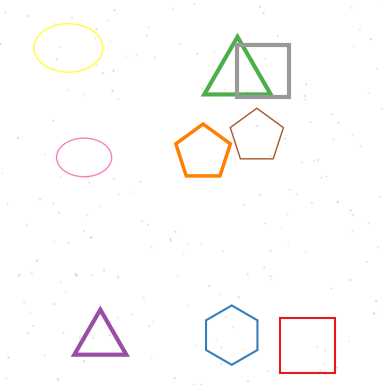[{"shape": "square", "thickness": 1.5, "radius": 0.35, "center": [0.799, 0.102]}, {"shape": "hexagon", "thickness": 1.5, "radius": 0.39, "center": [0.602, 0.129]}, {"shape": "triangle", "thickness": 3, "radius": 0.5, "center": [0.617, 0.805]}, {"shape": "triangle", "thickness": 3, "radius": 0.39, "center": [0.261, 0.118]}, {"shape": "pentagon", "thickness": 2.5, "radius": 0.37, "center": [0.528, 0.603]}, {"shape": "oval", "thickness": 1, "radius": 0.45, "center": [0.178, 0.876]}, {"shape": "pentagon", "thickness": 1, "radius": 0.36, "center": [0.667, 0.646]}, {"shape": "oval", "thickness": 1, "radius": 0.36, "center": [0.218, 0.591]}, {"shape": "square", "thickness": 3, "radius": 0.34, "center": [0.682, 0.815]}]